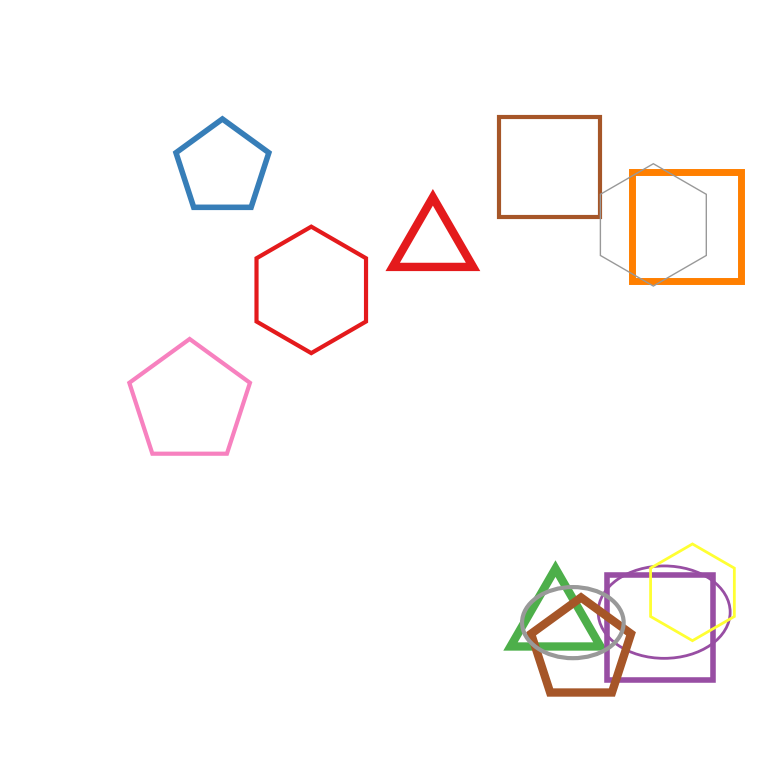[{"shape": "hexagon", "thickness": 1.5, "radius": 0.41, "center": [0.404, 0.624]}, {"shape": "triangle", "thickness": 3, "radius": 0.3, "center": [0.562, 0.683]}, {"shape": "pentagon", "thickness": 2, "radius": 0.32, "center": [0.289, 0.782]}, {"shape": "triangle", "thickness": 3, "radius": 0.34, "center": [0.721, 0.194]}, {"shape": "oval", "thickness": 1, "radius": 0.43, "center": [0.863, 0.205]}, {"shape": "square", "thickness": 2, "radius": 0.34, "center": [0.857, 0.185]}, {"shape": "square", "thickness": 2.5, "radius": 0.35, "center": [0.891, 0.706]}, {"shape": "hexagon", "thickness": 1, "radius": 0.31, "center": [0.899, 0.231]}, {"shape": "square", "thickness": 1.5, "radius": 0.33, "center": [0.713, 0.783]}, {"shape": "pentagon", "thickness": 3, "radius": 0.34, "center": [0.755, 0.156]}, {"shape": "pentagon", "thickness": 1.5, "radius": 0.41, "center": [0.246, 0.477]}, {"shape": "oval", "thickness": 1.5, "radius": 0.33, "center": [0.744, 0.191]}, {"shape": "hexagon", "thickness": 0.5, "radius": 0.4, "center": [0.849, 0.708]}]